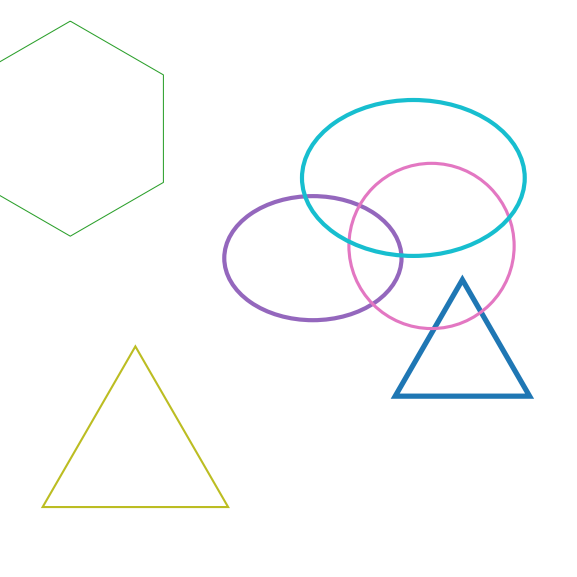[{"shape": "triangle", "thickness": 2.5, "radius": 0.67, "center": [0.801, 0.38]}, {"shape": "hexagon", "thickness": 0.5, "radius": 0.93, "center": [0.122, 0.776]}, {"shape": "oval", "thickness": 2, "radius": 0.77, "center": [0.542, 0.552]}, {"shape": "circle", "thickness": 1.5, "radius": 0.72, "center": [0.747, 0.573]}, {"shape": "triangle", "thickness": 1, "radius": 0.93, "center": [0.234, 0.214]}, {"shape": "oval", "thickness": 2, "radius": 0.96, "center": [0.716, 0.691]}]